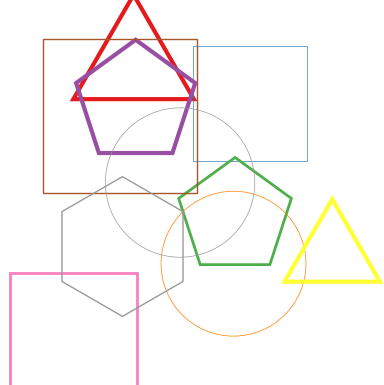[{"shape": "triangle", "thickness": 3, "radius": 0.9, "center": [0.347, 0.833]}, {"shape": "square", "thickness": 0.5, "radius": 0.74, "center": [0.65, 0.732]}, {"shape": "pentagon", "thickness": 2, "radius": 0.77, "center": [0.61, 0.437]}, {"shape": "pentagon", "thickness": 3, "radius": 0.81, "center": [0.352, 0.734]}, {"shape": "circle", "thickness": 0.5, "radius": 0.94, "center": [0.607, 0.315]}, {"shape": "triangle", "thickness": 3, "radius": 0.72, "center": [0.863, 0.34]}, {"shape": "square", "thickness": 1, "radius": 1.0, "center": [0.313, 0.698]}, {"shape": "square", "thickness": 2, "radius": 0.82, "center": [0.191, 0.127]}, {"shape": "hexagon", "thickness": 1, "radius": 0.91, "center": [0.318, 0.36]}, {"shape": "circle", "thickness": 0.5, "radius": 0.97, "center": [0.468, 0.526]}]